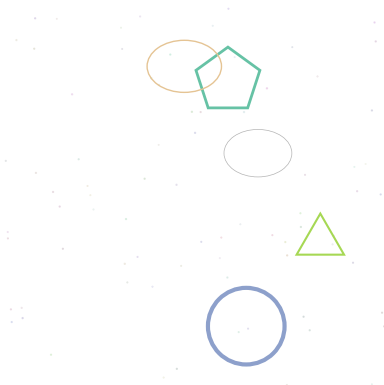[{"shape": "pentagon", "thickness": 2, "radius": 0.44, "center": [0.592, 0.79]}, {"shape": "circle", "thickness": 3, "radius": 0.5, "center": [0.64, 0.153]}, {"shape": "triangle", "thickness": 1.5, "radius": 0.36, "center": [0.832, 0.374]}, {"shape": "oval", "thickness": 1, "radius": 0.48, "center": [0.479, 0.828]}, {"shape": "oval", "thickness": 0.5, "radius": 0.44, "center": [0.67, 0.602]}]